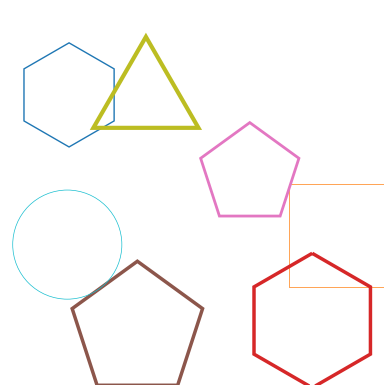[{"shape": "hexagon", "thickness": 1, "radius": 0.68, "center": [0.179, 0.753]}, {"shape": "square", "thickness": 0.5, "radius": 0.67, "center": [0.884, 0.388]}, {"shape": "hexagon", "thickness": 2.5, "radius": 0.87, "center": [0.811, 0.167]}, {"shape": "pentagon", "thickness": 2.5, "radius": 0.89, "center": [0.357, 0.143]}, {"shape": "pentagon", "thickness": 2, "radius": 0.67, "center": [0.649, 0.547]}, {"shape": "triangle", "thickness": 3, "radius": 0.79, "center": [0.379, 0.747]}, {"shape": "circle", "thickness": 0.5, "radius": 0.71, "center": [0.175, 0.365]}]